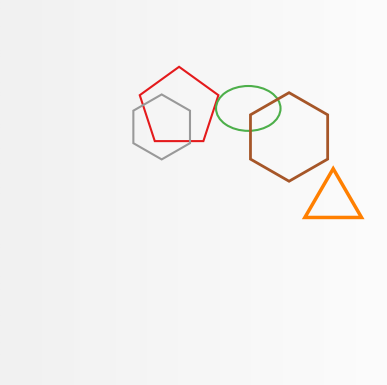[{"shape": "pentagon", "thickness": 1.5, "radius": 0.53, "center": [0.462, 0.72]}, {"shape": "oval", "thickness": 1.5, "radius": 0.42, "center": [0.641, 0.718]}, {"shape": "triangle", "thickness": 2.5, "radius": 0.42, "center": [0.86, 0.477]}, {"shape": "hexagon", "thickness": 2, "radius": 0.58, "center": [0.746, 0.644]}, {"shape": "hexagon", "thickness": 1.5, "radius": 0.42, "center": [0.417, 0.67]}]